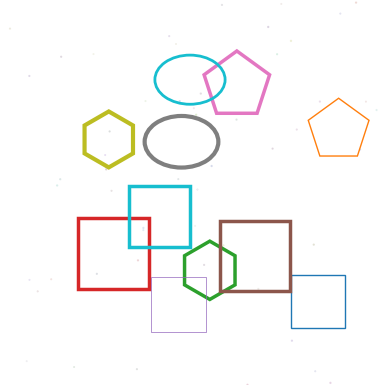[{"shape": "square", "thickness": 1, "radius": 0.35, "center": [0.825, 0.217]}, {"shape": "pentagon", "thickness": 1, "radius": 0.41, "center": [0.88, 0.662]}, {"shape": "hexagon", "thickness": 2.5, "radius": 0.38, "center": [0.545, 0.298]}, {"shape": "square", "thickness": 2.5, "radius": 0.46, "center": [0.296, 0.341]}, {"shape": "square", "thickness": 0.5, "radius": 0.36, "center": [0.465, 0.209]}, {"shape": "square", "thickness": 2.5, "radius": 0.45, "center": [0.662, 0.335]}, {"shape": "pentagon", "thickness": 2.5, "radius": 0.45, "center": [0.615, 0.778]}, {"shape": "oval", "thickness": 3, "radius": 0.48, "center": [0.471, 0.632]}, {"shape": "hexagon", "thickness": 3, "radius": 0.36, "center": [0.283, 0.638]}, {"shape": "square", "thickness": 2.5, "radius": 0.4, "center": [0.414, 0.438]}, {"shape": "oval", "thickness": 2, "radius": 0.46, "center": [0.493, 0.793]}]